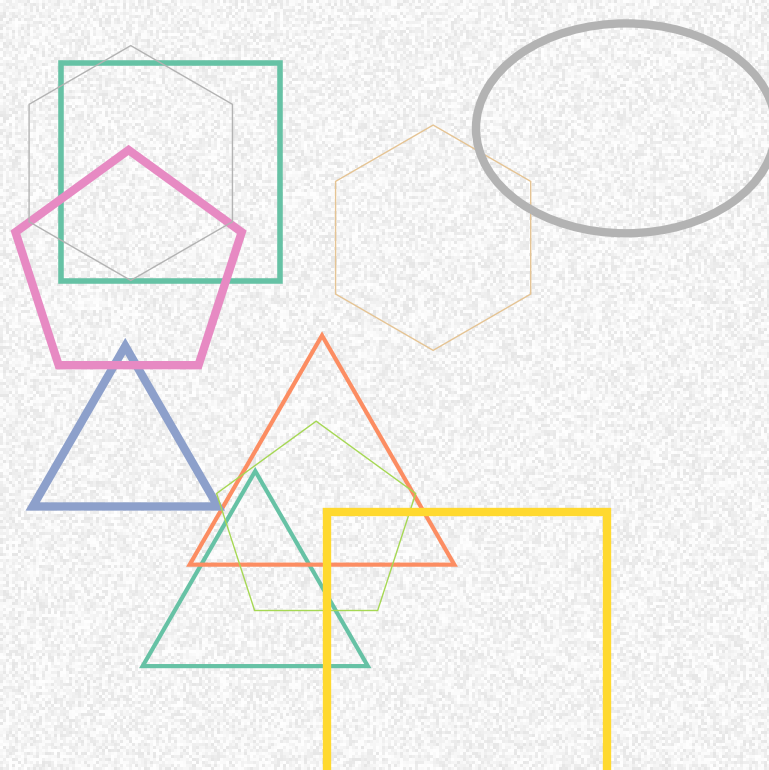[{"shape": "triangle", "thickness": 1.5, "radius": 0.84, "center": [0.331, 0.219]}, {"shape": "square", "thickness": 2, "radius": 0.71, "center": [0.222, 0.777]}, {"shape": "triangle", "thickness": 1.5, "radius": 0.99, "center": [0.418, 0.366]}, {"shape": "triangle", "thickness": 3, "radius": 0.69, "center": [0.163, 0.412]}, {"shape": "pentagon", "thickness": 3, "radius": 0.77, "center": [0.167, 0.651]}, {"shape": "pentagon", "thickness": 0.5, "radius": 0.68, "center": [0.411, 0.317]}, {"shape": "square", "thickness": 3, "radius": 0.91, "center": [0.607, 0.153]}, {"shape": "hexagon", "thickness": 0.5, "radius": 0.73, "center": [0.563, 0.691]}, {"shape": "oval", "thickness": 3, "radius": 0.97, "center": [0.813, 0.833]}, {"shape": "hexagon", "thickness": 0.5, "radius": 0.76, "center": [0.17, 0.788]}]